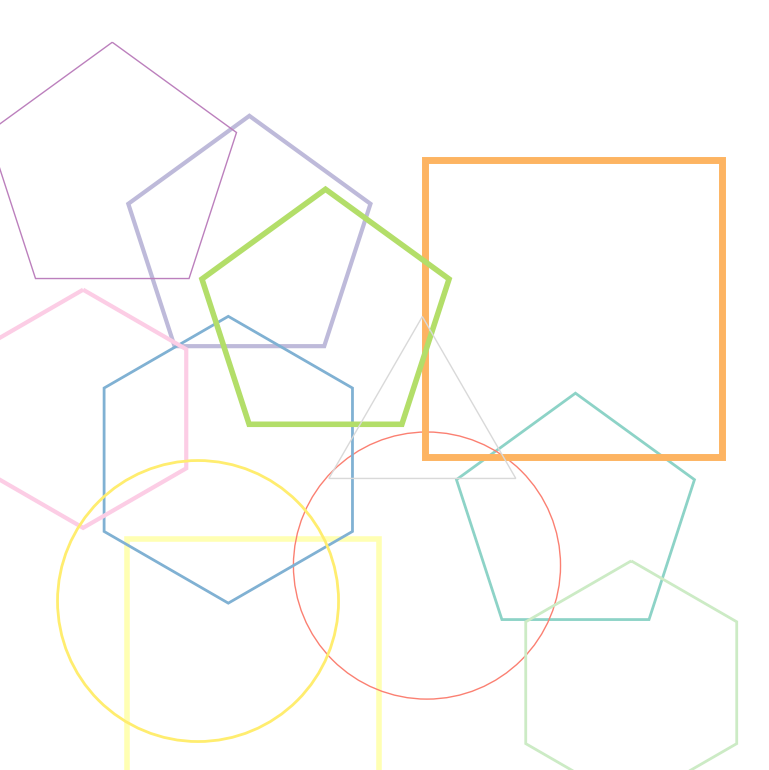[{"shape": "pentagon", "thickness": 1, "radius": 0.81, "center": [0.747, 0.327]}, {"shape": "square", "thickness": 2, "radius": 0.82, "center": [0.329, 0.136]}, {"shape": "pentagon", "thickness": 1.5, "radius": 0.83, "center": [0.324, 0.684]}, {"shape": "circle", "thickness": 0.5, "radius": 0.87, "center": [0.555, 0.266]}, {"shape": "hexagon", "thickness": 1, "radius": 0.93, "center": [0.296, 0.403]}, {"shape": "square", "thickness": 2.5, "radius": 0.96, "center": [0.745, 0.6]}, {"shape": "pentagon", "thickness": 2, "radius": 0.84, "center": [0.423, 0.585]}, {"shape": "hexagon", "thickness": 1.5, "radius": 0.77, "center": [0.108, 0.469]}, {"shape": "triangle", "thickness": 0.5, "radius": 0.7, "center": [0.548, 0.449]}, {"shape": "pentagon", "thickness": 0.5, "radius": 0.85, "center": [0.146, 0.775]}, {"shape": "hexagon", "thickness": 1, "radius": 0.79, "center": [0.82, 0.113]}, {"shape": "circle", "thickness": 1, "radius": 0.91, "center": [0.257, 0.219]}]